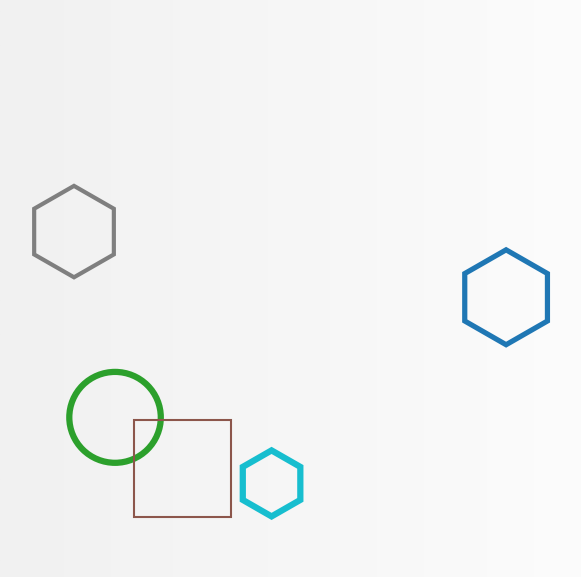[{"shape": "hexagon", "thickness": 2.5, "radius": 0.41, "center": [0.871, 0.484]}, {"shape": "circle", "thickness": 3, "radius": 0.39, "center": [0.198, 0.276]}, {"shape": "square", "thickness": 1, "radius": 0.42, "center": [0.314, 0.188]}, {"shape": "hexagon", "thickness": 2, "radius": 0.4, "center": [0.127, 0.598]}, {"shape": "hexagon", "thickness": 3, "radius": 0.29, "center": [0.467, 0.162]}]